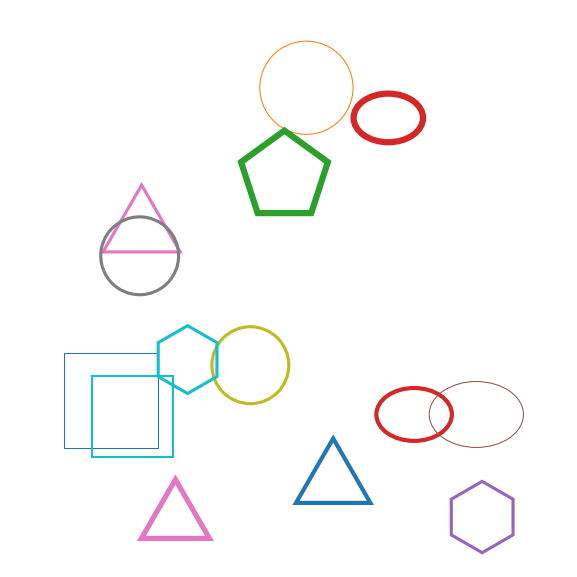[{"shape": "triangle", "thickness": 2, "radius": 0.37, "center": [0.577, 0.166]}, {"shape": "square", "thickness": 0.5, "radius": 0.41, "center": [0.192, 0.306]}, {"shape": "circle", "thickness": 0.5, "radius": 0.4, "center": [0.531, 0.847]}, {"shape": "pentagon", "thickness": 3, "radius": 0.39, "center": [0.493, 0.694]}, {"shape": "oval", "thickness": 3, "radius": 0.3, "center": [0.672, 0.795]}, {"shape": "oval", "thickness": 2, "radius": 0.33, "center": [0.717, 0.281]}, {"shape": "hexagon", "thickness": 1.5, "radius": 0.31, "center": [0.835, 0.104]}, {"shape": "oval", "thickness": 0.5, "radius": 0.41, "center": [0.825, 0.281]}, {"shape": "triangle", "thickness": 1.5, "radius": 0.39, "center": [0.245, 0.601]}, {"shape": "triangle", "thickness": 2.5, "radius": 0.34, "center": [0.304, 0.101]}, {"shape": "circle", "thickness": 1.5, "radius": 0.34, "center": [0.242, 0.556]}, {"shape": "circle", "thickness": 1.5, "radius": 0.33, "center": [0.433, 0.367]}, {"shape": "hexagon", "thickness": 1.5, "radius": 0.29, "center": [0.325, 0.376]}, {"shape": "square", "thickness": 1, "radius": 0.35, "center": [0.23, 0.277]}]